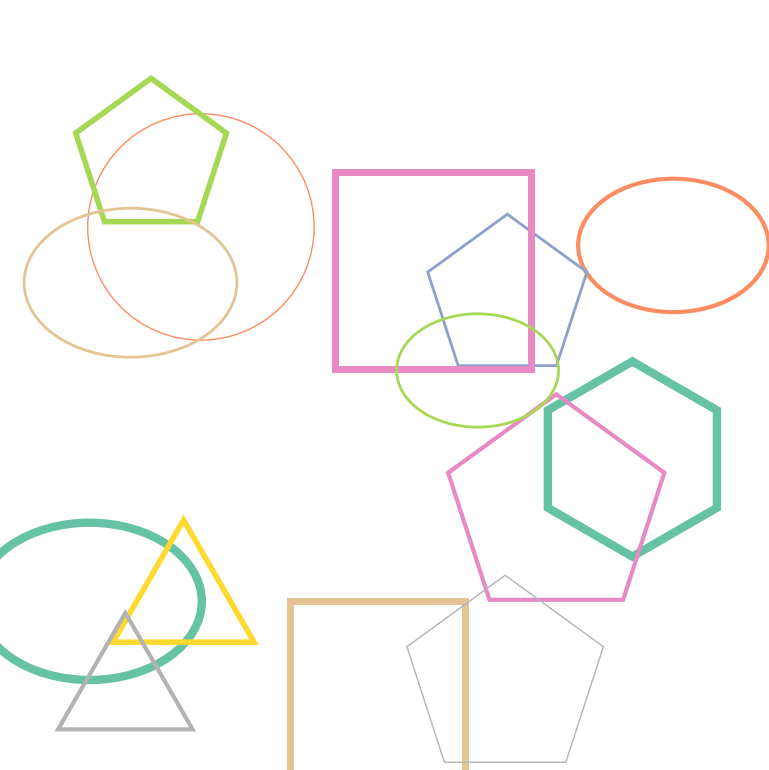[{"shape": "hexagon", "thickness": 3, "radius": 0.63, "center": [0.821, 0.404]}, {"shape": "oval", "thickness": 3, "radius": 0.73, "center": [0.116, 0.219]}, {"shape": "oval", "thickness": 1.5, "radius": 0.62, "center": [0.875, 0.681]}, {"shape": "circle", "thickness": 0.5, "radius": 0.74, "center": [0.261, 0.705]}, {"shape": "pentagon", "thickness": 1, "radius": 0.54, "center": [0.659, 0.613]}, {"shape": "square", "thickness": 2.5, "radius": 0.64, "center": [0.562, 0.649]}, {"shape": "pentagon", "thickness": 1.5, "radius": 0.74, "center": [0.722, 0.34]}, {"shape": "pentagon", "thickness": 2, "radius": 0.51, "center": [0.196, 0.795]}, {"shape": "oval", "thickness": 1, "radius": 0.53, "center": [0.62, 0.519]}, {"shape": "triangle", "thickness": 2, "radius": 0.53, "center": [0.238, 0.219]}, {"shape": "oval", "thickness": 1, "radius": 0.69, "center": [0.17, 0.633]}, {"shape": "square", "thickness": 2.5, "radius": 0.57, "center": [0.491, 0.106]}, {"shape": "pentagon", "thickness": 0.5, "radius": 0.67, "center": [0.656, 0.119]}, {"shape": "triangle", "thickness": 1.5, "radius": 0.5, "center": [0.163, 0.103]}]